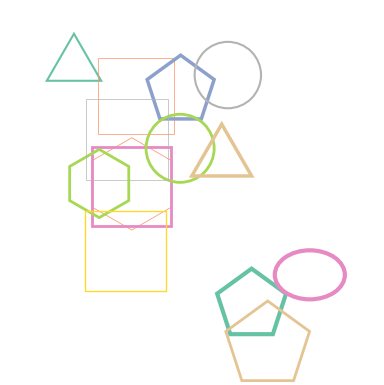[{"shape": "triangle", "thickness": 1.5, "radius": 0.41, "center": [0.192, 0.831]}, {"shape": "pentagon", "thickness": 3, "radius": 0.47, "center": [0.654, 0.208]}, {"shape": "hexagon", "thickness": 0.5, "radius": 0.6, "center": [0.342, 0.522]}, {"shape": "square", "thickness": 0.5, "radius": 0.49, "center": [0.352, 0.75]}, {"shape": "pentagon", "thickness": 2.5, "radius": 0.46, "center": [0.469, 0.765]}, {"shape": "square", "thickness": 2, "radius": 0.51, "center": [0.341, 0.516]}, {"shape": "oval", "thickness": 3, "radius": 0.45, "center": [0.805, 0.286]}, {"shape": "circle", "thickness": 2, "radius": 0.44, "center": [0.468, 0.615]}, {"shape": "hexagon", "thickness": 2, "radius": 0.44, "center": [0.258, 0.523]}, {"shape": "square", "thickness": 1, "radius": 0.52, "center": [0.326, 0.348]}, {"shape": "pentagon", "thickness": 2, "radius": 0.57, "center": [0.695, 0.104]}, {"shape": "triangle", "thickness": 2.5, "radius": 0.45, "center": [0.576, 0.588]}, {"shape": "square", "thickness": 0.5, "radius": 0.53, "center": [0.33, 0.637]}, {"shape": "circle", "thickness": 1.5, "radius": 0.43, "center": [0.592, 0.805]}]